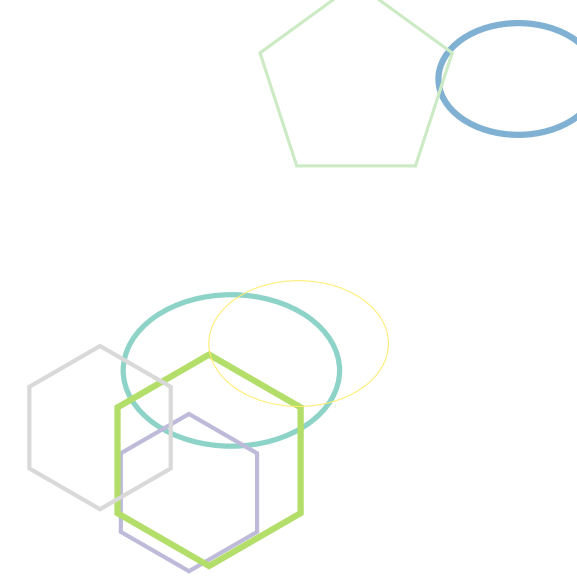[{"shape": "oval", "thickness": 2.5, "radius": 0.94, "center": [0.401, 0.358]}, {"shape": "hexagon", "thickness": 2, "radius": 0.68, "center": [0.327, 0.146]}, {"shape": "oval", "thickness": 3, "radius": 0.69, "center": [0.897, 0.862]}, {"shape": "hexagon", "thickness": 3, "radius": 0.92, "center": [0.362, 0.202]}, {"shape": "hexagon", "thickness": 2, "radius": 0.71, "center": [0.173, 0.259]}, {"shape": "pentagon", "thickness": 1.5, "radius": 0.87, "center": [0.617, 0.853]}, {"shape": "oval", "thickness": 0.5, "radius": 0.78, "center": [0.517, 0.404]}]